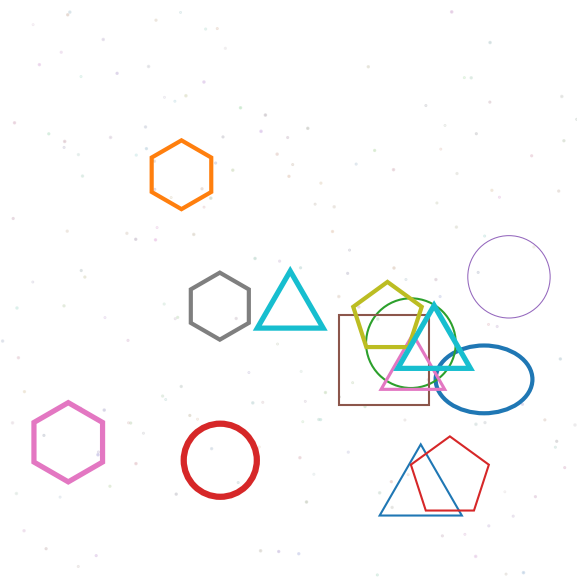[{"shape": "oval", "thickness": 2, "radius": 0.42, "center": [0.838, 0.342]}, {"shape": "triangle", "thickness": 1, "radius": 0.41, "center": [0.729, 0.148]}, {"shape": "hexagon", "thickness": 2, "radius": 0.3, "center": [0.314, 0.697]}, {"shape": "circle", "thickness": 1, "radius": 0.39, "center": [0.712, 0.405]}, {"shape": "circle", "thickness": 3, "radius": 0.32, "center": [0.381, 0.202]}, {"shape": "pentagon", "thickness": 1, "radius": 0.35, "center": [0.779, 0.173]}, {"shape": "circle", "thickness": 0.5, "radius": 0.36, "center": [0.881, 0.52]}, {"shape": "square", "thickness": 1, "radius": 0.39, "center": [0.665, 0.376]}, {"shape": "triangle", "thickness": 1.5, "radius": 0.32, "center": [0.715, 0.357]}, {"shape": "hexagon", "thickness": 2.5, "radius": 0.34, "center": [0.118, 0.233]}, {"shape": "hexagon", "thickness": 2, "radius": 0.29, "center": [0.381, 0.469]}, {"shape": "pentagon", "thickness": 2, "radius": 0.31, "center": [0.671, 0.449]}, {"shape": "triangle", "thickness": 2.5, "radius": 0.36, "center": [0.752, 0.398]}, {"shape": "triangle", "thickness": 2.5, "radius": 0.33, "center": [0.503, 0.464]}]